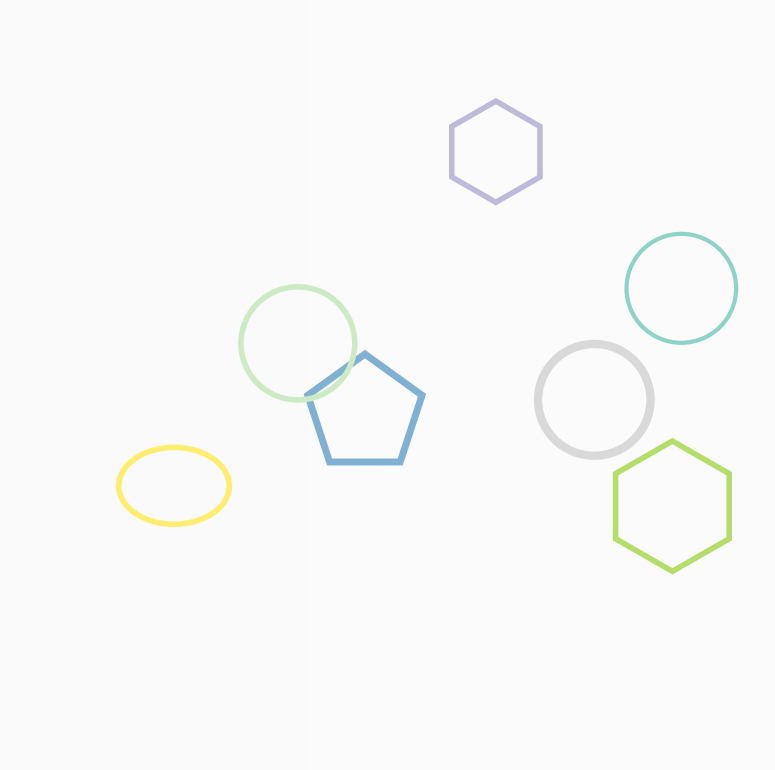[{"shape": "circle", "thickness": 1.5, "radius": 0.35, "center": [0.879, 0.626]}, {"shape": "hexagon", "thickness": 2, "radius": 0.33, "center": [0.64, 0.803]}, {"shape": "pentagon", "thickness": 2.5, "radius": 0.39, "center": [0.471, 0.463]}, {"shape": "hexagon", "thickness": 2, "radius": 0.42, "center": [0.868, 0.343]}, {"shape": "circle", "thickness": 3, "radius": 0.36, "center": [0.767, 0.481]}, {"shape": "circle", "thickness": 2, "radius": 0.37, "center": [0.384, 0.554]}, {"shape": "oval", "thickness": 2, "radius": 0.36, "center": [0.225, 0.369]}]